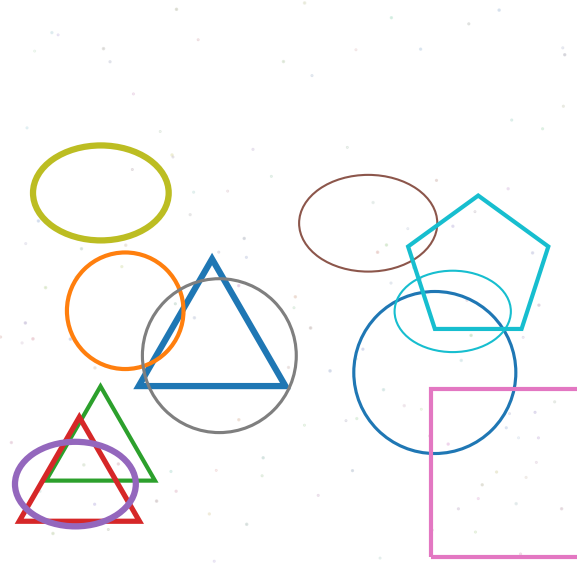[{"shape": "circle", "thickness": 1.5, "radius": 0.7, "center": [0.753, 0.354]}, {"shape": "triangle", "thickness": 3, "radius": 0.73, "center": [0.367, 0.404]}, {"shape": "circle", "thickness": 2, "radius": 0.5, "center": [0.217, 0.461]}, {"shape": "triangle", "thickness": 2, "radius": 0.54, "center": [0.174, 0.221]}, {"shape": "triangle", "thickness": 2.5, "radius": 0.6, "center": [0.137, 0.157]}, {"shape": "oval", "thickness": 3, "radius": 0.52, "center": [0.131, 0.161]}, {"shape": "oval", "thickness": 1, "radius": 0.6, "center": [0.638, 0.613]}, {"shape": "square", "thickness": 2, "radius": 0.73, "center": [0.892, 0.179]}, {"shape": "circle", "thickness": 1.5, "radius": 0.67, "center": [0.38, 0.383]}, {"shape": "oval", "thickness": 3, "radius": 0.59, "center": [0.175, 0.665]}, {"shape": "oval", "thickness": 1, "radius": 0.5, "center": [0.784, 0.46]}, {"shape": "pentagon", "thickness": 2, "radius": 0.64, "center": [0.828, 0.533]}]